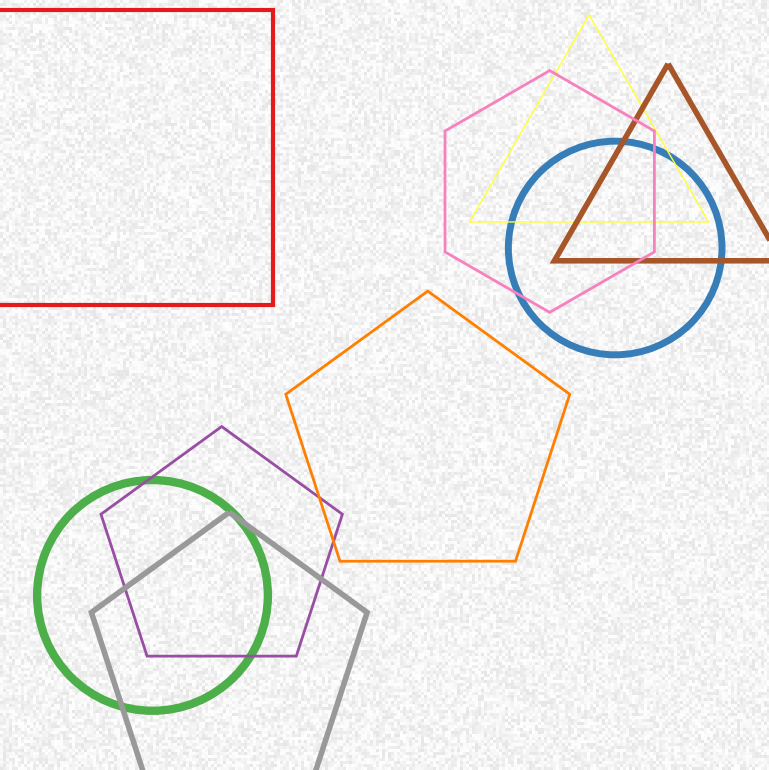[{"shape": "square", "thickness": 1.5, "radius": 0.96, "center": [0.163, 0.796]}, {"shape": "circle", "thickness": 2.5, "radius": 0.69, "center": [0.799, 0.678]}, {"shape": "circle", "thickness": 3, "radius": 0.75, "center": [0.198, 0.227]}, {"shape": "pentagon", "thickness": 1, "radius": 0.82, "center": [0.288, 0.281]}, {"shape": "pentagon", "thickness": 1, "radius": 0.97, "center": [0.556, 0.428]}, {"shape": "triangle", "thickness": 0.5, "radius": 0.9, "center": [0.765, 0.801]}, {"shape": "triangle", "thickness": 2, "radius": 0.85, "center": [0.868, 0.747]}, {"shape": "hexagon", "thickness": 1, "radius": 0.79, "center": [0.714, 0.751]}, {"shape": "pentagon", "thickness": 2, "radius": 0.94, "center": [0.298, 0.146]}]